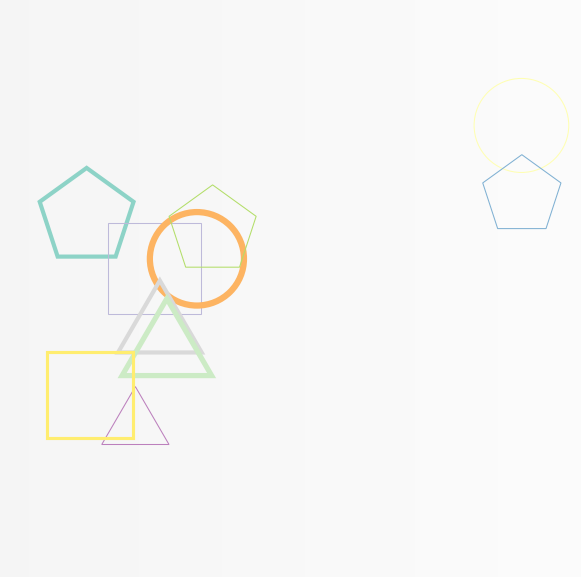[{"shape": "pentagon", "thickness": 2, "radius": 0.42, "center": [0.149, 0.623]}, {"shape": "circle", "thickness": 0.5, "radius": 0.41, "center": [0.897, 0.782]}, {"shape": "square", "thickness": 0.5, "radius": 0.4, "center": [0.266, 0.534]}, {"shape": "pentagon", "thickness": 0.5, "radius": 0.35, "center": [0.898, 0.661]}, {"shape": "circle", "thickness": 3, "radius": 0.4, "center": [0.339, 0.551]}, {"shape": "pentagon", "thickness": 0.5, "radius": 0.39, "center": [0.366, 0.6]}, {"shape": "triangle", "thickness": 2, "radius": 0.42, "center": [0.275, 0.43]}, {"shape": "triangle", "thickness": 0.5, "radius": 0.33, "center": [0.233, 0.263]}, {"shape": "triangle", "thickness": 2.5, "radius": 0.44, "center": [0.287, 0.393]}, {"shape": "square", "thickness": 1.5, "radius": 0.37, "center": [0.154, 0.316]}]